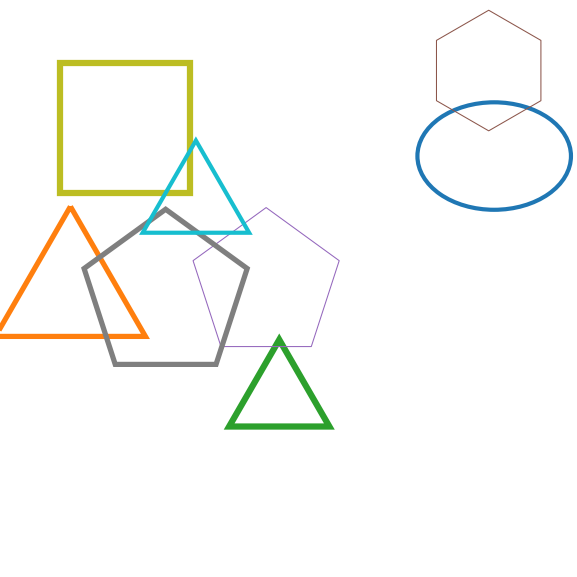[{"shape": "oval", "thickness": 2, "radius": 0.66, "center": [0.856, 0.729]}, {"shape": "triangle", "thickness": 2.5, "radius": 0.75, "center": [0.122, 0.492]}, {"shape": "triangle", "thickness": 3, "radius": 0.5, "center": [0.484, 0.311]}, {"shape": "pentagon", "thickness": 0.5, "radius": 0.67, "center": [0.461, 0.507]}, {"shape": "hexagon", "thickness": 0.5, "radius": 0.52, "center": [0.846, 0.877]}, {"shape": "pentagon", "thickness": 2.5, "radius": 0.74, "center": [0.287, 0.488]}, {"shape": "square", "thickness": 3, "radius": 0.57, "center": [0.216, 0.777]}, {"shape": "triangle", "thickness": 2, "radius": 0.53, "center": [0.339, 0.649]}]